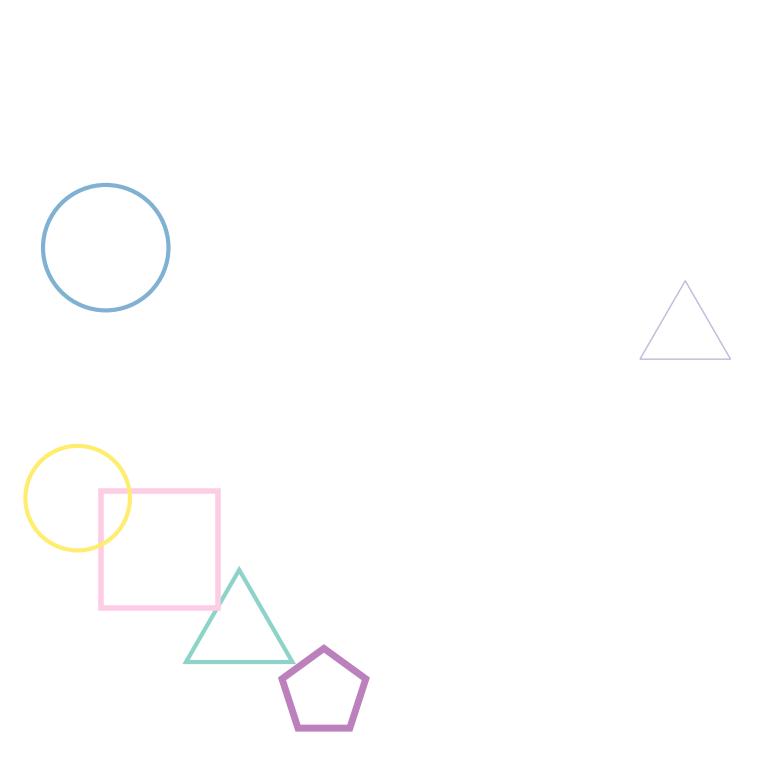[{"shape": "triangle", "thickness": 1.5, "radius": 0.4, "center": [0.311, 0.18]}, {"shape": "triangle", "thickness": 0.5, "radius": 0.34, "center": [0.89, 0.568]}, {"shape": "circle", "thickness": 1.5, "radius": 0.41, "center": [0.137, 0.678]}, {"shape": "square", "thickness": 2, "radius": 0.38, "center": [0.207, 0.286]}, {"shape": "pentagon", "thickness": 2.5, "radius": 0.29, "center": [0.421, 0.101]}, {"shape": "circle", "thickness": 1.5, "radius": 0.34, "center": [0.101, 0.353]}]